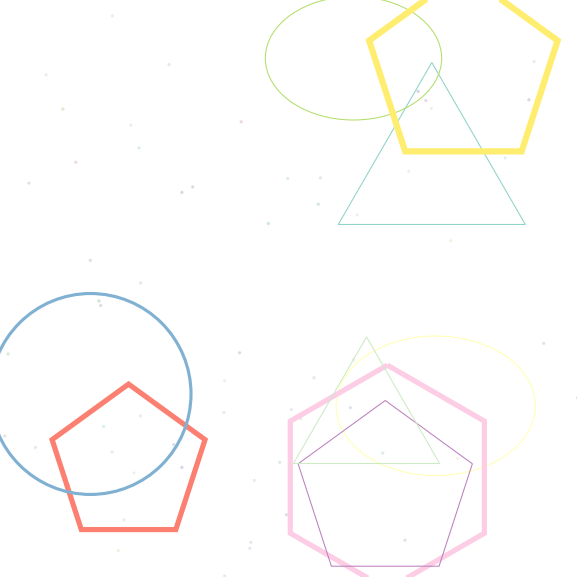[{"shape": "triangle", "thickness": 0.5, "radius": 0.93, "center": [0.748, 0.704]}, {"shape": "oval", "thickness": 0.5, "radius": 0.86, "center": [0.755, 0.296]}, {"shape": "pentagon", "thickness": 2.5, "radius": 0.7, "center": [0.223, 0.195]}, {"shape": "circle", "thickness": 1.5, "radius": 0.87, "center": [0.157, 0.317]}, {"shape": "oval", "thickness": 0.5, "radius": 0.76, "center": [0.612, 0.898]}, {"shape": "hexagon", "thickness": 2.5, "radius": 0.97, "center": [0.671, 0.173]}, {"shape": "pentagon", "thickness": 0.5, "radius": 0.79, "center": [0.667, 0.147]}, {"shape": "triangle", "thickness": 0.5, "radius": 0.73, "center": [0.635, 0.27]}, {"shape": "pentagon", "thickness": 3, "radius": 0.86, "center": [0.802, 0.876]}]